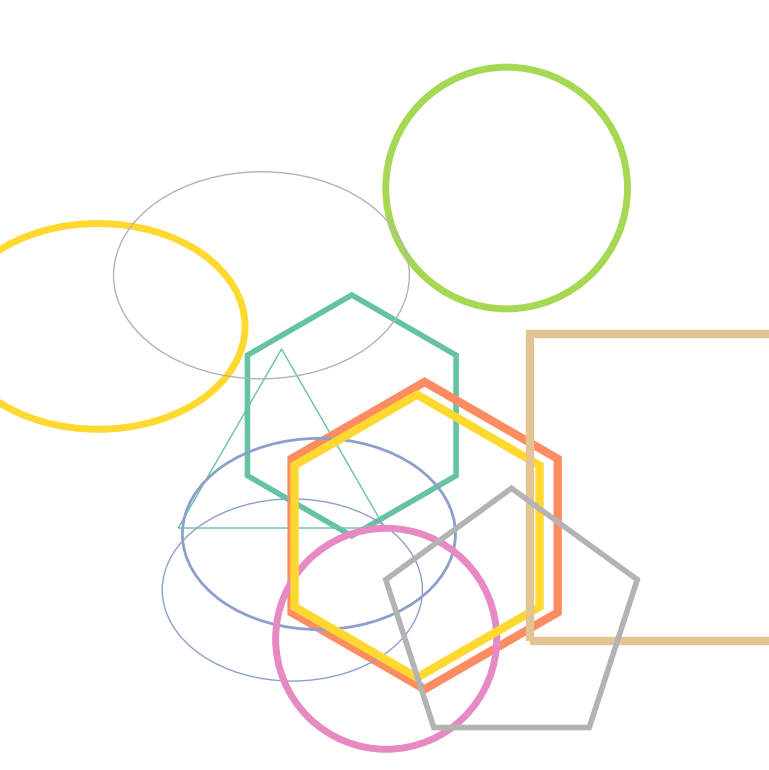[{"shape": "hexagon", "thickness": 2, "radius": 0.78, "center": [0.457, 0.46]}, {"shape": "triangle", "thickness": 0.5, "radius": 0.77, "center": [0.366, 0.392]}, {"shape": "hexagon", "thickness": 3, "radius": 1.0, "center": [0.551, 0.304]}, {"shape": "oval", "thickness": 1, "radius": 0.89, "center": [0.414, 0.307]}, {"shape": "oval", "thickness": 0.5, "radius": 0.84, "center": [0.38, 0.234]}, {"shape": "circle", "thickness": 2.5, "radius": 0.72, "center": [0.502, 0.17]}, {"shape": "circle", "thickness": 2.5, "radius": 0.78, "center": [0.658, 0.756]}, {"shape": "oval", "thickness": 2.5, "radius": 0.95, "center": [0.127, 0.576]}, {"shape": "hexagon", "thickness": 3, "radius": 0.92, "center": [0.542, 0.304]}, {"shape": "square", "thickness": 3, "radius": 1.0, "center": [0.887, 0.367]}, {"shape": "oval", "thickness": 0.5, "radius": 0.96, "center": [0.34, 0.642]}, {"shape": "pentagon", "thickness": 2, "radius": 0.86, "center": [0.664, 0.194]}]